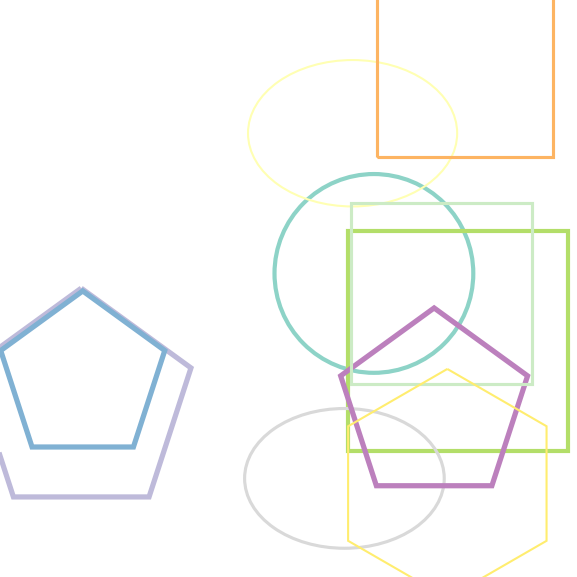[{"shape": "circle", "thickness": 2, "radius": 0.86, "center": [0.647, 0.526]}, {"shape": "oval", "thickness": 1, "radius": 0.91, "center": [0.611, 0.768]}, {"shape": "pentagon", "thickness": 2.5, "radius": 1.0, "center": [0.141, 0.3]}, {"shape": "pentagon", "thickness": 2.5, "radius": 0.75, "center": [0.143, 0.346]}, {"shape": "square", "thickness": 1.5, "radius": 0.76, "center": [0.805, 0.879]}, {"shape": "square", "thickness": 2, "radius": 0.95, "center": [0.794, 0.409]}, {"shape": "oval", "thickness": 1.5, "radius": 0.86, "center": [0.596, 0.171]}, {"shape": "pentagon", "thickness": 2.5, "radius": 0.85, "center": [0.752, 0.296]}, {"shape": "square", "thickness": 1.5, "radius": 0.78, "center": [0.765, 0.49]}, {"shape": "hexagon", "thickness": 1, "radius": 0.99, "center": [0.775, 0.162]}]